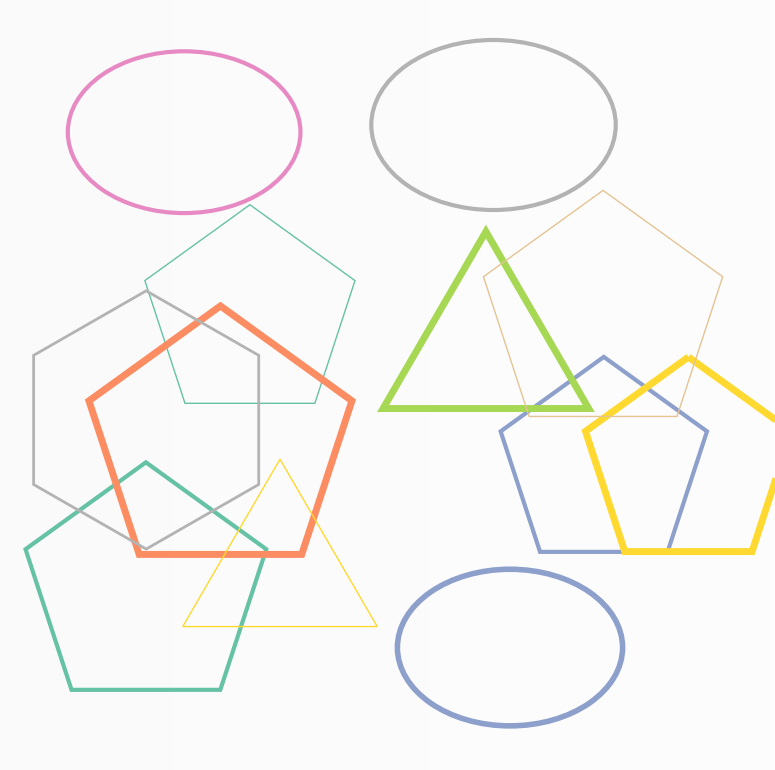[{"shape": "pentagon", "thickness": 1.5, "radius": 0.82, "center": [0.188, 0.236]}, {"shape": "pentagon", "thickness": 0.5, "radius": 0.71, "center": [0.322, 0.592]}, {"shape": "pentagon", "thickness": 2.5, "radius": 0.89, "center": [0.284, 0.424]}, {"shape": "oval", "thickness": 2, "radius": 0.73, "center": [0.658, 0.159]}, {"shape": "pentagon", "thickness": 1.5, "radius": 0.7, "center": [0.779, 0.397]}, {"shape": "oval", "thickness": 1.5, "radius": 0.75, "center": [0.238, 0.828]}, {"shape": "triangle", "thickness": 2.5, "radius": 0.77, "center": [0.627, 0.546]}, {"shape": "pentagon", "thickness": 2.5, "radius": 0.7, "center": [0.888, 0.397]}, {"shape": "triangle", "thickness": 0.5, "radius": 0.72, "center": [0.361, 0.259]}, {"shape": "pentagon", "thickness": 0.5, "radius": 0.81, "center": [0.778, 0.59]}, {"shape": "hexagon", "thickness": 1, "radius": 0.84, "center": [0.189, 0.455]}, {"shape": "oval", "thickness": 1.5, "radius": 0.79, "center": [0.637, 0.838]}]